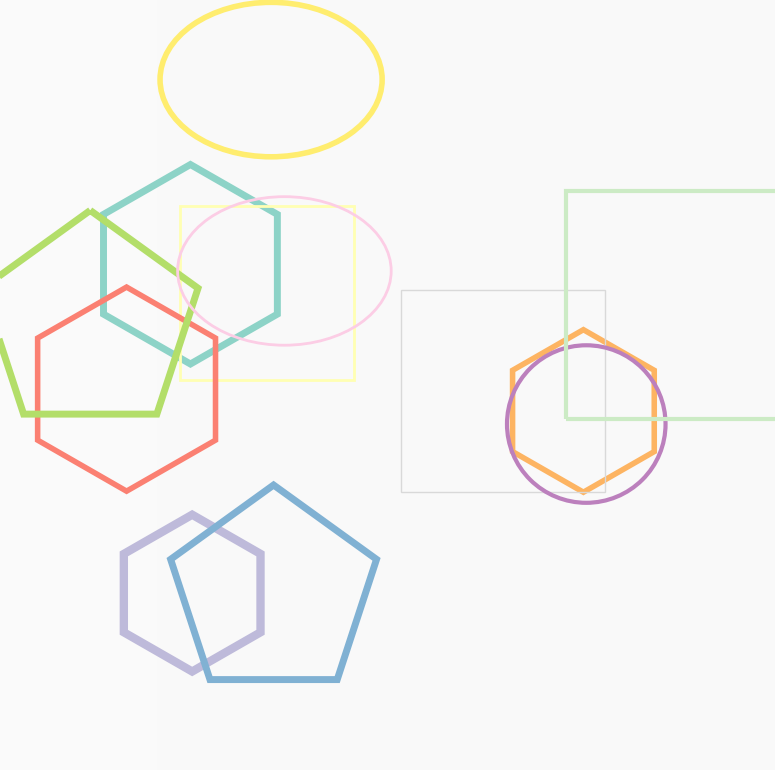[{"shape": "hexagon", "thickness": 2.5, "radius": 0.65, "center": [0.246, 0.657]}, {"shape": "square", "thickness": 1, "radius": 0.56, "center": [0.344, 0.62]}, {"shape": "hexagon", "thickness": 3, "radius": 0.51, "center": [0.248, 0.23]}, {"shape": "hexagon", "thickness": 2, "radius": 0.66, "center": [0.163, 0.495]}, {"shape": "pentagon", "thickness": 2.5, "radius": 0.7, "center": [0.353, 0.23]}, {"shape": "hexagon", "thickness": 2, "radius": 0.53, "center": [0.753, 0.466]}, {"shape": "pentagon", "thickness": 2.5, "radius": 0.73, "center": [0.116, 0.581]}, {"shape": "oval", "thickness": 1, "radius": 0.69, "center": [0.367, 0.648]}, {"shape": "square", "thickness": 0.5, "radius": 0.65, "center": [0.649, 0.493]}, {"shape": "circle", "thickness": 1.5, "radius": 0.51, "center": [0.756, 0.449]}, {"shape": "square", "thickness": 1.5, "radius": 0.74, "center": [0.878, 0.604]}, {"shape": "oval", "thickness": 2, "radius": 0.72, "center": [0.35, 0.897]}]